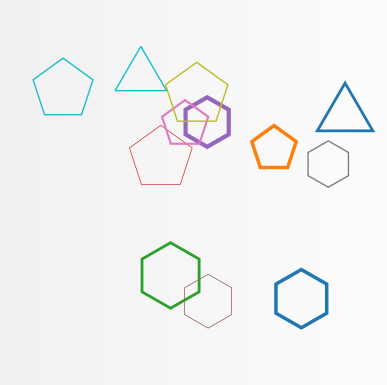[{"shape": "triangle", "thickness": 2, "radius": 0.41, "center": [0.89, 0.702]}, {"shape": "hexagon", "thickness": 2.5, "radius": 0.38, "center": [0.778, 0.224]}, {"shape": "pentagon", "thickness": 2.5, "radius": 0.3, "center": [0.707, 0.614]}, {"shape": "hexagon", "thickness": 2, "radius": 0.43, "center": [0.44, 0.285]}, {"shape": "pentagon", "thickness": 0.5, "radius": 0.43, "center": [0.415, 0.589]}, {"shape": "hexagon", "thickness": 3, "radius": 0.32, "center": [0.535, 0.683]}, {"shape": "hexagon", "thickness": 0.5, "radius": 0.35, "center": [0.537, 0.218]}, {"shape": "pentagon", "thickness": 1.5, "radius": 0.31, "center": [0.478, 0.677]}, {"shape": "hexagon", "thickness": 1, "radius": 0.3, "center": [0.847, 0.574]}, {"shape": "pentagon", "thickness": 1, "radius": 0.42, "center": [0.508, 0.754]}, {"shape": "triangle", "thickness": 1, "radius": 0.38, "center": [0.363, 0.803]}, {"shape": "pentagon", "thickness": 1, "radius": 0.41, "center": [0.163, 0.768]}]